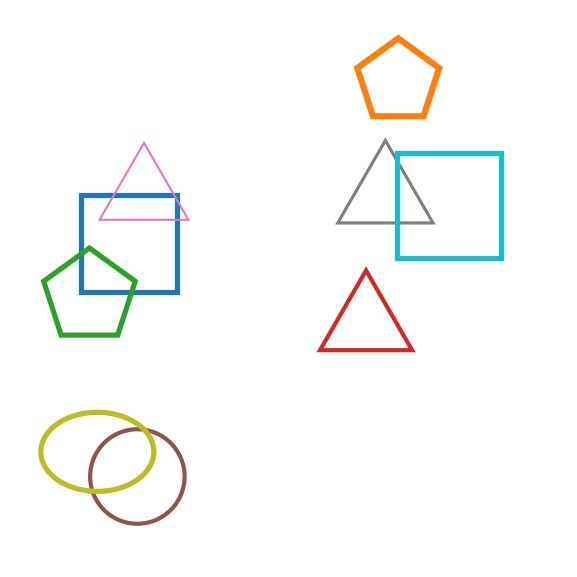[{"shape": "square", "thickness": 2.5, "radius": 0.42, "center": [0.223, 0.577]}, {"shape": "pentagon", "thickness": 3, "radius": 0.37, "center": [0.69, 0.858]}, {"shape": "pentagon", "thickness": 2.5, "radius": 0.42, "center": [0.155, 0.486]}, {"shape": "triangle", "thickness": 2, "radius": 0.46, "center": [0.634, 0.439]}, {"shape": "circle", "thickness": 2, "radius": 0.41, "center": [0.238, 0.174]}, {"shape": "triangle", "thickness": 1, "radius": 0.44, "center": [0.249, 0.663]}, {"shape": "triangle", "thickness": 1.5, "radius": 0.48, "center": [0.667, 0.661]}, {"shape": "oval", "thickness": 2.5, "radius": 0.49, "center": [0.168, 0.217]}, {"shape": "square", "thickness": 2.5, "radius": 0.45, "center": [0.778, 0.644]}]